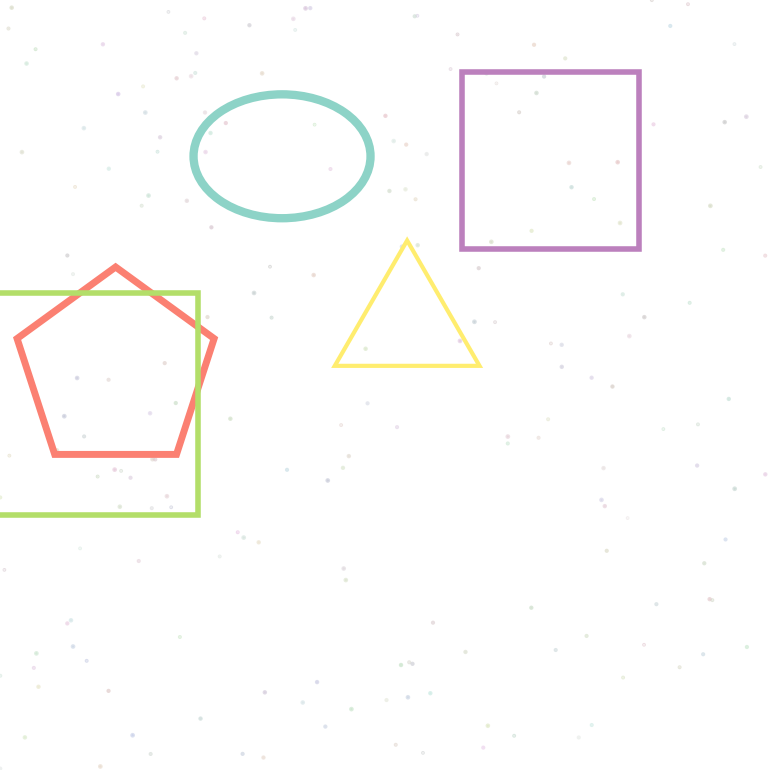[{"shape": "oval", "thickness": 3, "radius": 0.57, "center": [0.366, 0.797]}, {"shape": "pentagon", "thickness": 2.5, "radius": 0.67, "center": [0.15, 0.519]}, {"shape": "square", "thickness": 2, "radius": 0.72, "center": [0.113, 0.475]}, {"shape": "square", "thickness": 2, "radius": 0.57, "center": [0.715, 0.792]}, {"shape": "triangle", "thickness": 1.5, "radius": 0.54, "center": [0.529, 0.579]}]